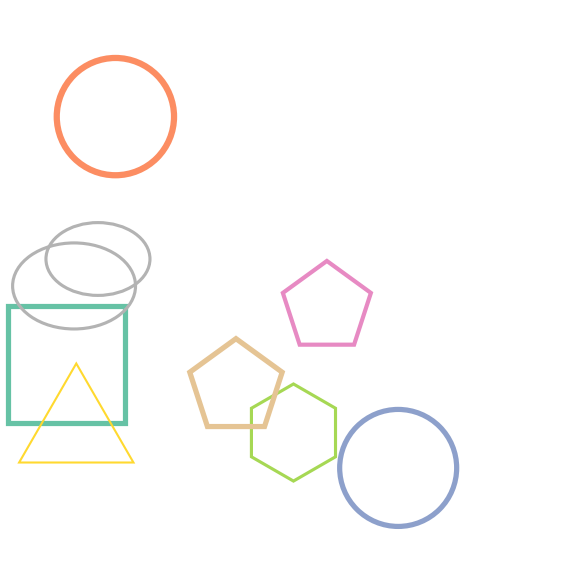[{"shape": "square", "thickness": 2.5, "radius": 0.5, "center": [0.115, 0.368]}, {"shape": "circle", "thickness": 3, "radius": 0.51, "center": [0.2, 0.797]}, {"shape": "circle", "thickness": 2.5, "radius": 0.51, "center": [0.689, 0.189]}, {"shape": "pentagon", "thickness": 2, "radius": 0.4, "center": [0.566, 0.467]}, {"shape": "hexagon", "thickness": 1.5, "radius": 0.42, "center": [0.508, 0.25]}, {"shape": "triangle", "thickness": 1, "radius": 0.57, "center": [0.132, 0.255]}, {"shape": "pentagon", "thickness": 2.5, "radius": 0.42, "center": [0.409, 0.329]}, {"shape": "oval", "thickness": 1.5, "radius": 0.45, "center": [0.17, 0.551]}, {"shape": "oval", "thickness": 1.5, "radius": 0.53, "center": [0.128, 0.504]}]